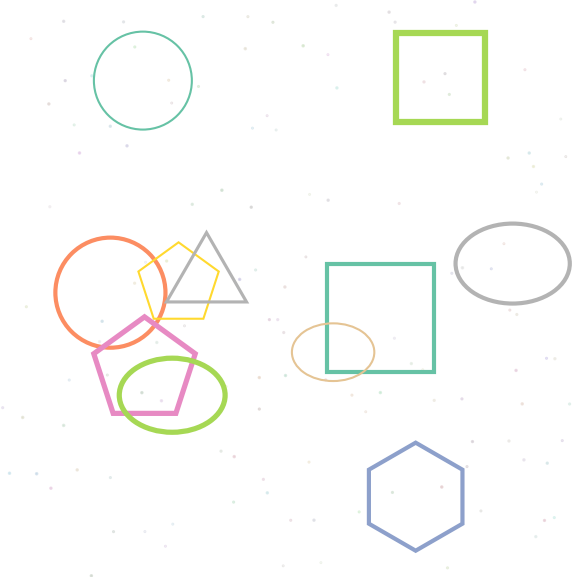[{"shape": "circle", "thickness": 1, "radius": 0.42, "center": [0.247, 0.86]}, {"shape": "square", "thickness": 2, "radius": 0.47, "center": [0.659, 0.448]}, {"shape": "circle", "thickness": 2, "radius": 0.48, "center": [0.191, 0.492]}, {"shape": "hexagon", "thickness": 2, "radius": 0.47, "center": [0.72, 0.139]}, {"shape": "pentagon", "thickness": 2.5, "radius": 0.46, "center": [0.25, 0.358]}, {"shape": "oval", "thickness": 2.5, "radius": 0.46, "center": [0.298, 0.315]}, {"shape": "square", "thickness": 3, "radius": 0.39, "center": [0.763, 0.865]}, {"shape": "pentagon", "thickness": 1, "radius": 0.37, "center": [0.309, 0.506]}, {"shape": "oval", "thickness": 1, "radius": 0.36, "center": [0.577, 0.389]}, {"shape": "oval", "thickness": 2, "radius": 0.49, "center": [0.888, 0.543]}, {"shape": "triangle", "thickness": 1.5, "radius": 0.4, "center": [0.358, 0.516]}]